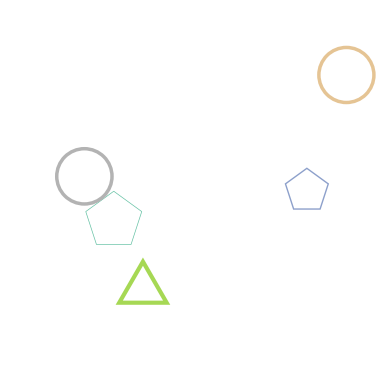[{"shape": "pentagon", "thickness": 0.5, "radius": 0.38, "center": [0.295, 0.427]}, {"shape": "pentagon", "thickness": 1, "radius": 0.29, "center": [0.797, 0.504]}, {"shape": "triangle", "thickness": 3, "radius": 0.36, "center": [0.371, 0.249]}, {"shape": "circle", "thickness": 2.5, "radius": 0.36, "center": [0.9, 0.805]}, {"shape": "circle", "thickness": 2.5, "radius": 0.36, "center": [0.219, 0.542]}]